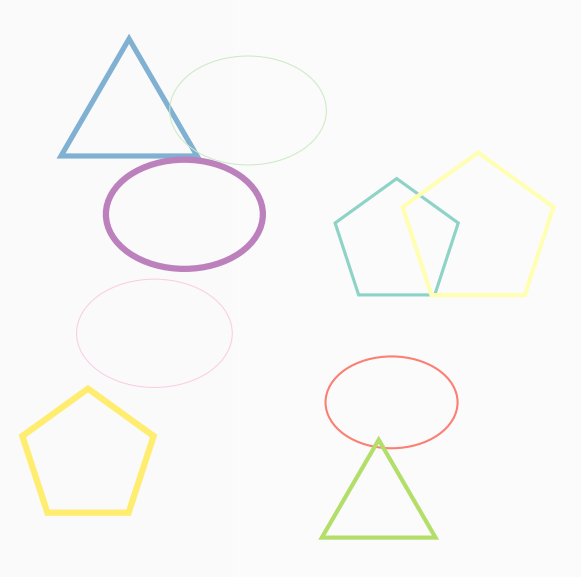[{"shape": "pentagon", "thickness": 1.5, "radius": 0.56, "center": [0.682, 0.579]}, {"shape": "pentagon", "thickness": 2, "radius": 0.68, "center": [0.823, 0.599]}, {"shape": "oval", "thickness": 1, "radius": 0.57, "center": [0.674, 0.302]}, {"shape": "triangle", "thickness": 2.5, "radius": 0.68, "center": [0.222, 0.797]}, {"shape": "triangle", "thickness": 2, "radius": 0.56, "center": [0.652, 0.125]}, {"shape": "oval", "thickness": 0.5, "radius": 0.67, "center": [0.266, 0.422]}, {"shape": "oval", "thickness": 3, "radius": 0.68, "center": [0.317, 0.628]}, {"shape": "oval", "thickness": 0.5, "radius": 0.67, "center": [0.427, 0.808]}, {"shape": "pentagon", "thickness": 3, "radius": 0.59, "center": [0.151, 0.207]}]